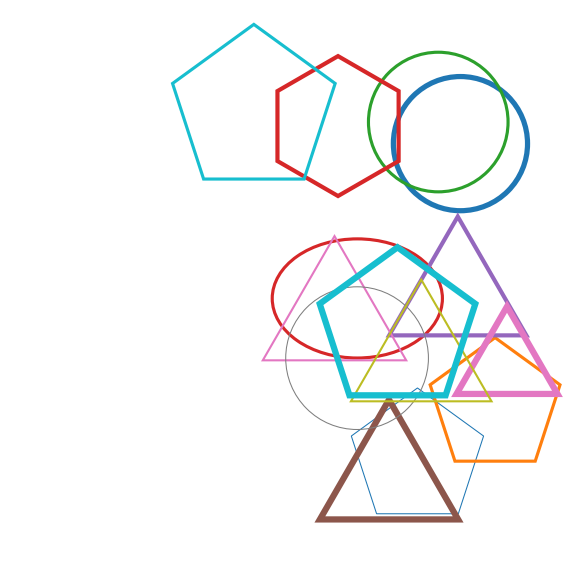[{"shape": "pentagon", "thickness": 0.5, "radius": 0.6, "center": [0.723, 0.207]}, {"shape": "circle", "thickness": 2.5, "radius": 0.58, "center": [0.797, 0.75]}, {"shape": "pentagon", "thickness": 1.5, "radius": 0.59, "center": [0.857, 0.296]}, {"shape": "circle", "thickness": 1.5, "radius": 0.6, "center": [0.759, 0.788]}, {"shape": "oval", "thickness": 1.5, "radius": 0.74, "center": [0.619, 0.482]}, {"shape": "hexagon", "thickness": 2, "radius": 0.61, "center": [0.585, 0.781]}, {"shape": "triangle", "thickness": 2, "radius": 0.69, "center": [0.793, 0.487]}, {"shape": "triangle", "thickness": 3, "radius": 0.69, "center": [0.674, 0.169]}, {"shape": "triangle", "thickness": 3, "radius": 0.5, "center": [0.878, 0.367]}, {"shape": "triangle", "thickness": 1, "radius": 0.72, "center": [0.579, 0.447]}, {"shape": "circle", "thickness": 0.5, "radius": 0.62, "center": [0.618, 0.379]}, {"shape": "triangle", "thickness": 1, "radius": 0.7, "center": [0.729, 0.374]}, {"shape": "pentagon", "thickness": 3, "radius": 0.71, "center": [0.688, 0.429]}, {"shape": "pentagon", "thickness": 1.5, "radius": 0.74, "center": [0.44, 0.809]}]